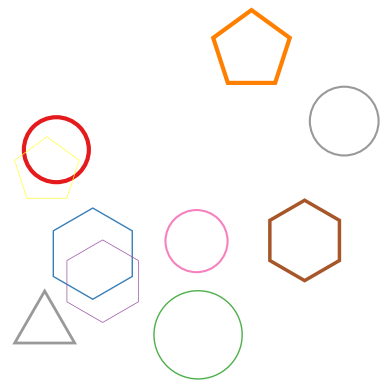[{"shape": "circle", "thickness": 3, "radius": 0.42, "center": [0.146, 0.611]}, {"shape": "hexagon", "thickness": 1, "radius": 0.59, "center": [0.241, 0.341]}, {"shape": "circle", "thickness": 1, "radius": 0.57, "center": [0.514, 0.13]}, {"shape": "hexagon", "thickness": 0.5, "radius": 0.54, "center": [0.267, 0.27]}, {"shape": "pentagon", "thickness": 3, "radius": 0.52, "center": [0.653, 0.869]}, {"shape": "pentagon", "thickness": 0.5, "radius": 0.44, "center": [0.122, 0.556]}, {"shape": "hexagon", "thickness": 2.5, "radius": 0.52, "center": [0.791, 0.375]}, {"shape": "circle", "thickness": 1.5, "radius": 0.4, "center": [0.51, 0.374]}, {"shape": "circle", "thickness": 1.5, "radius": 0.45, "center": [0.894, 0.685]}, {"shape": "triangle", "thickness": 2, "radius": 0.45, "center": [0.116, 0.154]}]